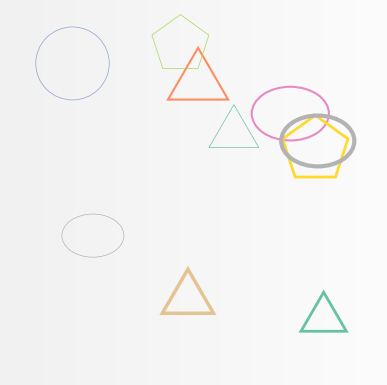[{"shape": "triangle", "thickness": 0.5, "radius": 0.37, "center": [0.604, 0.654]}, {"shape": "triangle", "thickness": 2, "radius": 0.34, "center": [0.835, 0.173]}, {"shape": "triangle", "thickness": 1.5, "radius": 0.45, "center": [0.511, 0.786]}, {"shape": "circle", "thickness": 0.5, "radius": 0.47, "center": [0.187, 0.835]}, {"shape": "oval", "thickness": 1.5, "radius": 0.5, "center": [0.749, 0.705]}, {"shape": "pentagon", "thickness": 0.5, "radius": 0.39, "center": [0.466, 0.885]}, {"shape": "pentagon", "thickness": 2, "radius": 0.44, "center": [0.814, 0.612]}, {"shape": "triangle", "thickness": 2.5, "radius": 0.38, "center": [0.485, 0.224]}, {"shape": "oval", "thickness": 3, "radius": 0.47, "center": [0.82, 0.634]}, {"shape": "oval", "thickness": 0.5, "radius": 0.4, "center": [0.24, 0.388]}]